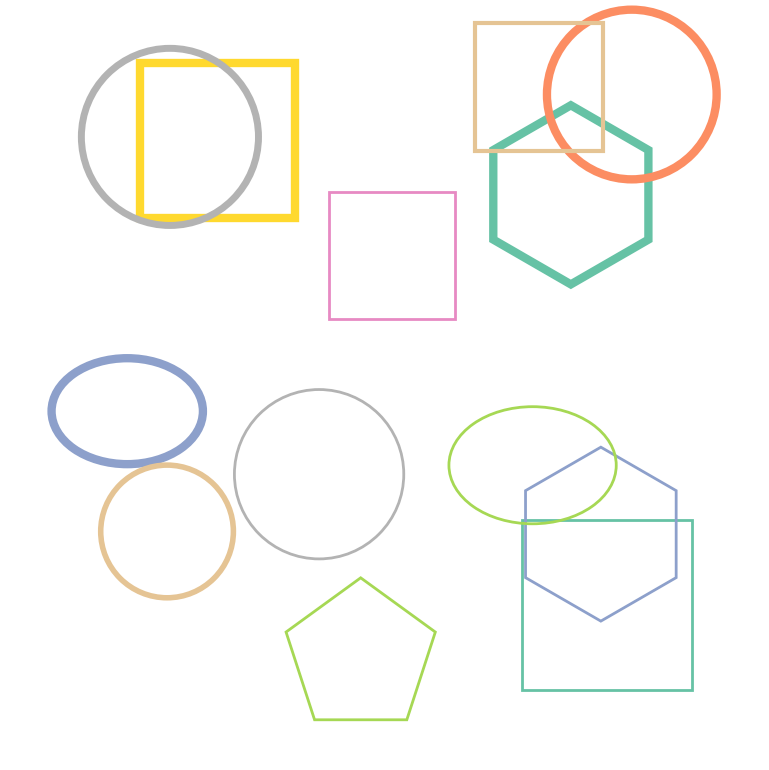[{"shape": "hexagon", "thickness": 3, "radius": 0.58, "center": [0.741, 0.747]}, {"shape": "square", "thickness": 1, "radius": 0.55, "center": [0.788, 0.214]}, {"shape": "circle", "thickness": 3, "radius": 0.55, "center": [0.821, 0.877]}, {"shape": "oval", "thickness": 3, "radius": 0.49, "center": [0.165, 0.466]}, {"shape": "hexagon", "thickness": 1, "radius": 0.56, "center": [0.78, 0.306]}, {"shape": "square", "thickness": 1, "radius": 0.41, "center": [0.509, 0.668]}, {"shape": "oval", "thickness": 1, "radius": 0.54, "center": [0.692, 0.396]}, {"shape": "pentagon", "thickness": 1, "radius": 0.51, "center": [0.468, 0.148]}, {"shape": "square", "thickness": 3, "radius": 0.5, "center": [0.283, 0.817]}, {"shape": "square", "thickness": 1.5, "radius": 0.42, "center": [0.7, 0.887]}, {"shape": "circle", "thickness": 2, "radius": 0.43, "center": [0.217, 0.31]}, {"shape": "circle", "thickness": 1, "radius": 0.55, "center": [0.414, 0.384]}, {"shape": "circle", "thickness": 2.5, "radius": 0.58, "center": [0.221, 0.822]}]